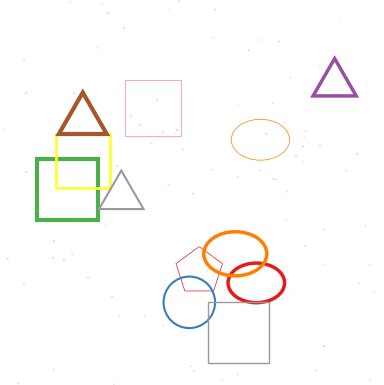[{"shape": "pentagon", "thickness": 0.5, "radius": 0.32, "center": [0.517, 0.296]}, {"shape": "oval", "thickness": 2.5, "radius": 0.37, "center": [0.666, 0.265]}, {"shape": "circle", "thickness": 1.5, "radius": 0.33, "center": [0.492, 0.215]}, {"shape": "square", "thickness": 3, "radius": 0.39, "center": [0.175, 0.507]}, {"shape": "triangle", "thickness": 2.5, "radius": 0.32, "center": [0.869, 0.783]}, {"shape": "oval", "thickness": 2.5, "radius": 0.41, "center": [0.611, 0.341]}, {"shape": "oval", "thickness": 0.5, "radius": 0.38, "center": [0.676, 0.637]}, {"shape": "square", "thickness": 2, "radius": 0.35, "center": [0.215, 0.581]}, {"shape": "triangle", "thickness": 3, "radius": 0.36, "center": [0.215, 0.688]}, {"shape": "square", "thickness": 0.5, "radius": 0.36, "center": [0.398, 0.72]}, {"shape": "triangle", "thickness": 1.5, "radius": 0.33, "center": [0.315, 0.49]}, {"shape": "square", "thickness": 1, "radius": 0.39, "center": [0.62, 0.136]}]